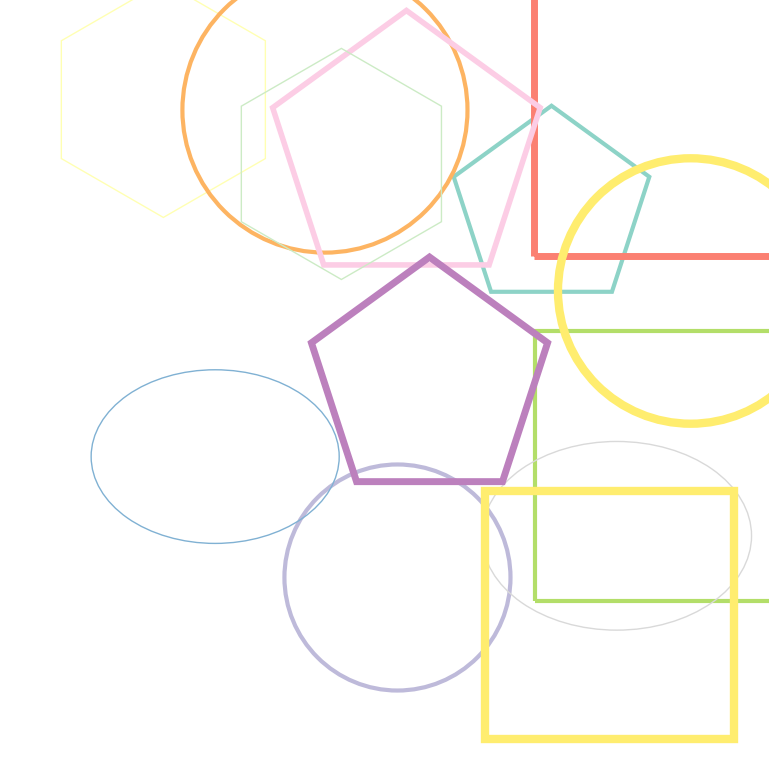[{"shape": "pentagon", "thickness": 1.5, "radius": 0.67, "center": [0.716, 0.729]}, {"shape": "hexagon", "thickness": 0.5, "radius": 0.76, "center": [0.212, 0.871]}, {"shape": "circle", "thickness": 1.5, "radius": 0.73, "center": [0.516, 0.25]}, {"shape": "square", "thickness": 2.5, "radius": 1.0, "center": [0.894, 0.867]}, {"shape": "oval", "thickness": 0.5, "radius": 0.81, "center": [0.279, 0.407]}, {"shape": "circle", "thickness": 1.5, "radius": 0.93, "center": [0.422, 0.857]}, {"shape": "square", "thickness": 1.5, "radius": 0.88, "center": [0.87, 0.395]}, {"shape": "pentagon", "thickness": 2, "radius": 0.91, "center": [0.528, 0.804]}, {"shape": "oval", "thickness": 0.5, "radius": 0.88, "center": [0.801, 0.304]}, {"shape": "pentagon", "thickness": 2.5, "radius": 0.81, "center": [0.558, 0.505]}, {"shape": "hexagon", "thickness": 0.5, "radius": 0.75, "center": [0.443, 0.787]}, {"shape": "square", "thickness": 3, "radius": 0.81, "center": [0.792, 0.201]}, {"shape": "circle", "thickness": 3, "radius": 0.86, "center": [0.897, 0.622]}]